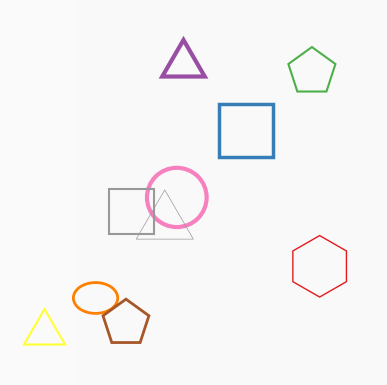[{"shape": "hexagon", "thickness": 1, "radius": 0.4, "center": [0.825, 0.308]}, {"shape": "square", "thickness": 2.5, "radius": 0.34, "center": [0.635, 0.661]}, {"shape": "pentagon", "thickness": 1.5, "radius": 0.32, "center": [0.805, 0.814]}, {"shape": "triangle", "thickness": 3, "radius": 0.32, "center": [0.474, 0.833]}, {"shape": "oval", "thickness": 2, "radius": 0.29, "center": [0.247, 0.226]}, {"shape": "triangle", "thickness": 1.5, "radius": 0.31, "center": [0.115, 0.136]}, {"shape": "pentagon", "thickness": 2, "radius": 0.31, "center": [0.325, 0.161]}, {"shape": "circle", "thickness": 3, "radius": 0.38, "center": [0.456, 0.487]}, {"shape": "triangle", "thickness": 0.5, "radius": 0.43, "center": [0.425, 0.422]}, {"shape": "square", "thickness": 1.5, "radius": 0.29, "center": [0.339, 0.45]}]